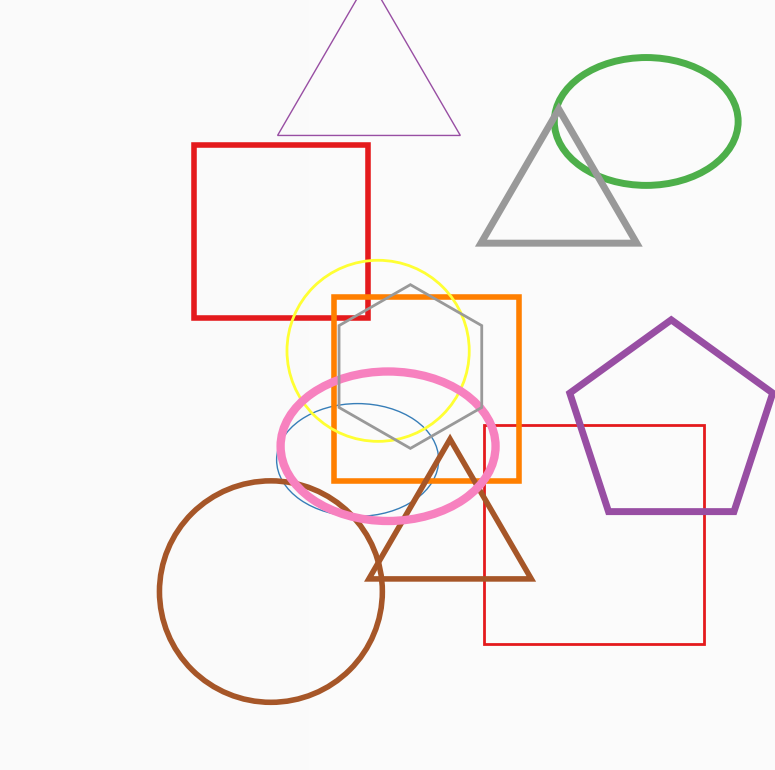[{"shape": "square", "thickness": 2, "radius": 0.56, "center": [0.363, 0.699]}, {"shape": "square", "thickness": 1, "radius": 0.71, "center": [0.767, 0.306]}, {"shape": "oval", "thickness": 0.5, "radius": 0.52, "center": [0.461, 0.403]}, {"shape": "oval", "thickness": 2.5, "radius": 0.59, "center": [0.834, 0.842]}, {"shape": "pentagon", "thickness": 2.5, "radius": 0.69, "center": [0.866, 0.447]}, {"shape": "triangle", "thickness": 0.5, "radius": 0.68, "center": [0.476, 0.892]}, {"shape": "square", "thickness": 2, "radius": 0.6, "center": [0.551, 0.495]}, {"shape": "circle", "thickness": 1, "radius": 0.59, "center": [0.488, 0.544]}, {"shape": "triangle", "thickness": 2, "radius": 0.61, "center": [0.581, 0.309]}, {"shape": "circle", "thickness": 2, "radius": 0.72, "center": [0.35, 0.232]}, {"shape": "oval", "thickness": 3, "radius": 0.69, "center": [0.501, 0.42]}, {"shape": "hexagon", "thickness": 1, "radius": 0.53, "center": [0.53, 0.524]}, {"shape": "triangle", "thickness": 2.5, "radius": 0.58, "center": [0.721, 0.742]}]